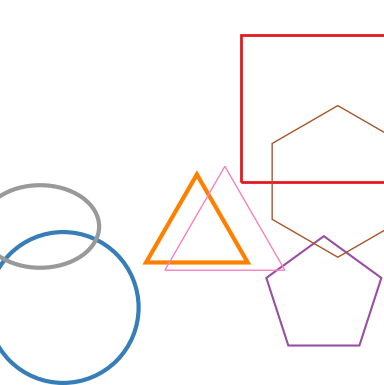[{"shape": "square", "thickness": 2, "radius": 0.96, "center": [0.817, 0.717]}, {"shape": "circle", "thickness": 3, "radius": 0.98, "center": [0.164, 0.201]}, {"shape": "pentagon", "thickness": 1.5, "radius": 0.79, "center": [0.841, 0.23]}, {"shape": "triangle", "thickness": 3, "radius": 0.76, "center": [0.511, 0.394]}, {"shape": "hexagon", "thickness": 1, "radius": 0.98, "center": [0.877, 0.529]}, {"shape": "triangle", "thickness": 1, "radius": 0.9, "center": [0.584, 0.388]}, {"shape": "oval", "thickness": 3, "radius": 0.77, "center": [0.104, 0.412]}]